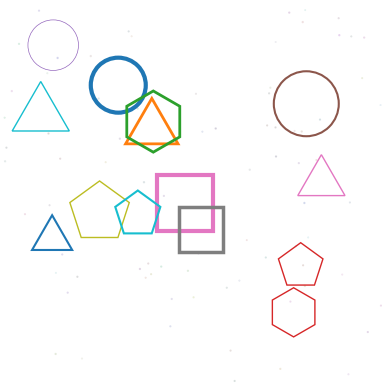[{"shape": "triangle", "thickness": 1.5, "radius": 0.3, "center": [0.135, 0.381]}, {"shape": "circle", "thickness": 3, "radius": 0.36, "center": [0.307, 0.779]}, {"shape": "triangle", "thickness": 2, "radius": 0.39, "center": [0.394, 0.666]}, {"shape": "hexagon", "thickness": 2, "radius": 0.4, "center": [0.398, 0.684]}, {"shape": "pentagon", "thickness": 1, "radius": 0.3, "center": [0.781, 0.309]}, {"shape": "hexagon", "thickness": 1, "radius": 0.32, "center": [0.763, 0.189]}, {"shape": "circle", "thickness": 0.5, "radius": 0.33, "center": [0.138, 0.883]}, {"shape": "circle", "thickness": 1.5, "radius": 0.42, "center": [0.796, 0.731]}, {"shape": "square", "thickness": 3, "radius": 0.36, "center": [0.481, 0.472]}, {"shape": "triangle", "thickness": 1, "radius": 0.35, "center": [0.835, 0.527]}, {"shape": "square", "thickness": 2.5, "radius": 0.29, "center": [0.523, 0.404]}, {"shape": "pentagon", "thickness": 1, "radius": 0.41, "center": [0.259, 0.449]}, {"shape": "pentagon", "thickness": 1.5, "radius": 0.31, "center": [0.358, 0.444]}, {"shape": "triangle", "thickness": 1, "radius": 0.43, "center": [0.106, 0.703]}]